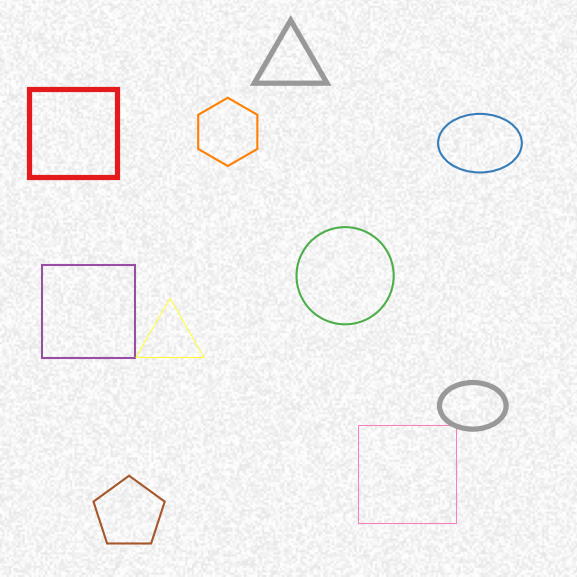[{"shape": "square", "thickness": 2.5, "radius": 0.38, "center": [0.127, 0.769]}, {"shape": "oval", "thickness": 1, "radius": 0.36, "center": [0.831, 0.751]}, {"shape": "circle", "thickness": 1, "radius": 0.42, "center": [0.598, 0.522]}, {"shape": "square", "thickness": 1, "radius": 0.4, "center": [0.153, 0.459]}, {"shape": "hexagon", "thickness": 1, "radius": 0.3, "center": [0.394, 0.771]}, {"shape": "triangle", "thickness": 0.5, "radius": 0.34, "center": [0.294, 0.414]}, {"shape": "pentagon", "thickness": 1, "radius": 0.32, "center": [0.224, 0.111]}, {"shape": "square", "thickness": 0.5, "radius": 0.43, "center": [0.705, 0.179]}, {"shape": "triangle", "thickness": 2.5, "radius": 0.36, "center": [0.503, 0.891]}, {"shape": "oval", "thickness": 2.5, "radius": 0.29, "center": [0.819, 0.296]}]